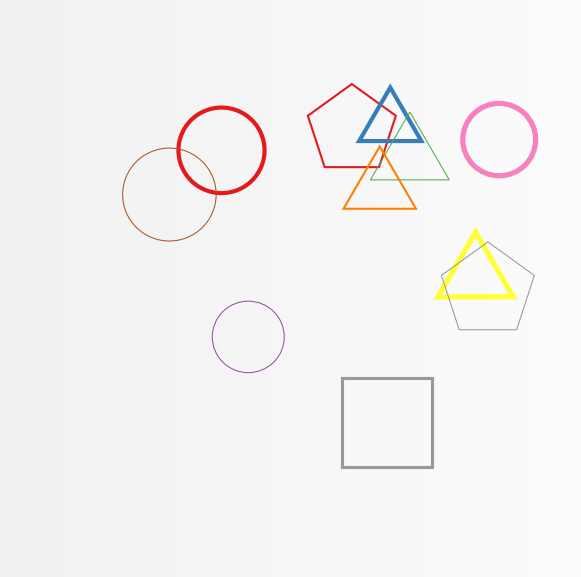[{"shape": "circle", "thickness": 2, "radius": 0.37, "center": [0.381, 0.739]}, {"shape": "pentagon", "thickness": 1, "radius": 0.4, "center": [0.605, 0.774]}, {"shape": "triangle", "thickness": 2, "radius": 0.31, "center": [0.671, 0.786]}, {"shape": "triangle", "thickness": 0.5, "radius": 0.39, "center": [0.705, 0.727]}, {"shape": "circle", "thickness": 0.5, "radius": 0.31, "center": [0.427, 0.416]}, {"shape": "triangle", "thickness": 1, "radius": 0.36, "center": [0.653, 0.674]}, {"shape": "triangle", "thickness": 2.5, "radius": 0.37, "center": [0.818, 0.522]}, {"shape": "circle", "thickness": 0.5, "radius": 0.4, "center": [0.291, 0.662]}, {"shape": "circle", "thickness": 2.5, "radius": 0.31, "center": [0.859, 0.757]}, {"shape": "square", "thickness": 1.5, "radius": 0.38, "center": [0.666, 0.268]}, {"shape": "pentagon", "thickness": 0.5, "radius": 0.42, "center": [0.839, 0.496]}]